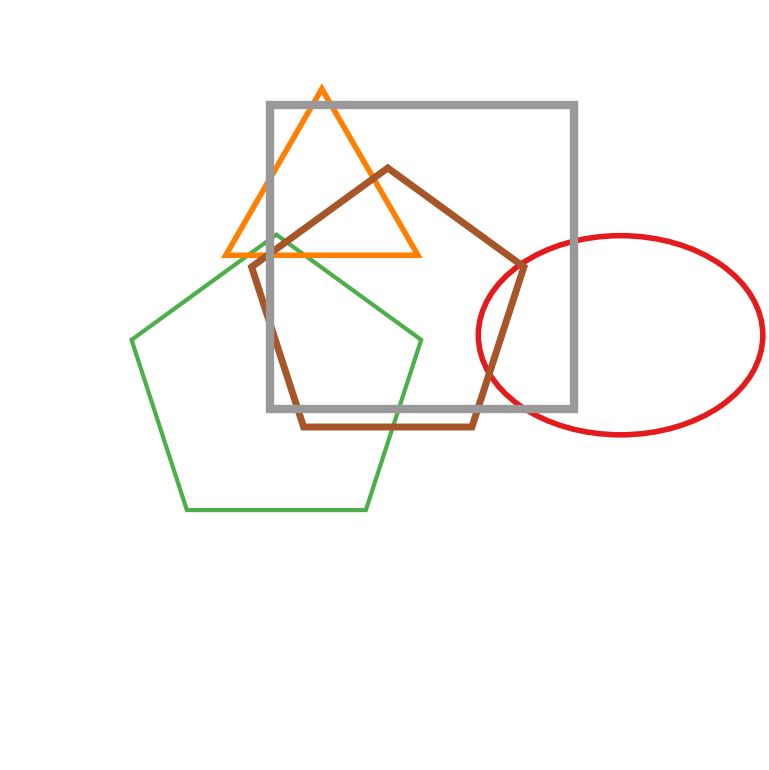[{"shape": "oval", "thickness": 2, "radius": 0.92, "center": [0.806, 0.565]}, {"shape": "pentagon", "thickness": 1.5, "radius": 0.99, "center": [0.359, 0.498]}, {"shape": "triangle", "thickness": 2, "radius": 0.72, "center": [0.418, 0.741]}, {"shape": "pentagon", "thickness": 2.5, "radius": 0.93, "center": [0.504, 0.596]}, {"shape": "square", "thickness": 3, "radius": 0.99, "center": [0.548, 0.666]}]